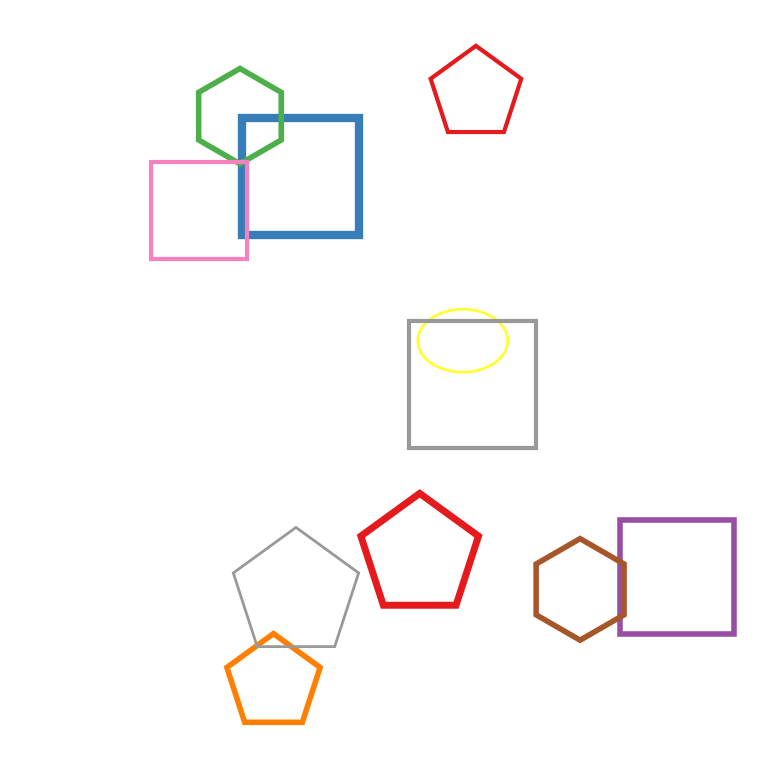[{"shape": "pentagon", "thickness": 2.5, "radius": 0.4, "center": [0.545, 0.279]}, {"shape": "pentagon", "thickness": 1.5, "radius": 0.31, "center": [0.618, 0.879]}, {"shape": "square", "thickness": 3, "radius": 0.38, "center": [0.39, 0.771]}, {"shape": "hexagon", "thickness": 2, "radius": 0.31, "center": [0.312, 0.849]}, {"shape": "square", "thickness": 2, "radius": 0.37, "center": [0.879, 0.251]}, {"shape": "pentagon", "thickness": 2, "radius": 0.32, "center": [0.355, 0.113]}, {"shape": "oval", "thickness": 1, "radius": 0.29, "center": [0.601, 0.558]}, {"shape": "hexagon", "thickness": 2, "radius": 0.33, "center": [0.753, 0.235]}, {"shape": "square", "thickness": 1.5, "radius": 0.31, "center": [0.259, 0.727]}, {"shape": "square", "thickness": 1.5, "radius": 0.41, "center": [0.613, 0.5]}, {"shape": "pentagon", "thickness": 1, "radius": 0.43, "center": [0.384, 0.229]}]